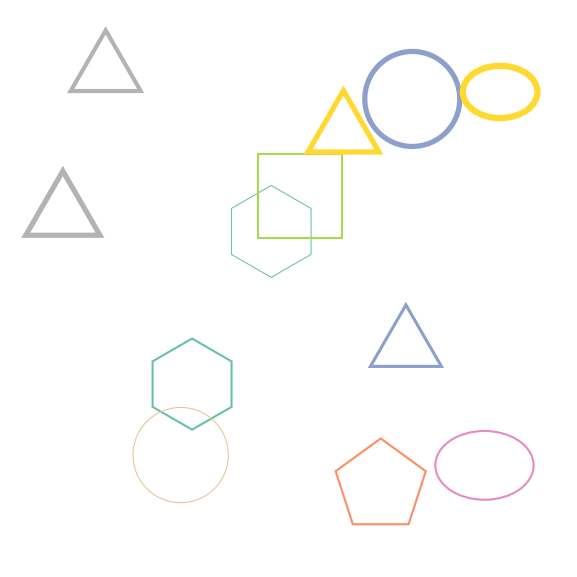[{"shape": "hexagon", "thickness": 1, "radius": 0.39, "center": [0.333, 0.334]}, {"shape": "hexagon", "thickness": 0.5, "radius": 0.4, "center": [0.47, 0.598]}, {"shape": "pentagon", "thickness": 1, "radius": 0.41, "center": [0.659, 0.158]}, {"shape": "triangle", "thickness": 1.5, "radius": 0.35, "center": [0.703, 0.4]}, {"shape": "circle", "thickness": 2.5, "radius": 0.41, "center": [0.714, 0.828]}, {"shape": "oval", "thickness": 1, "radius": 0.43, "center": [0.839, 0.193]}, {"shape": "square", "thickness": 1, "radius": 0.36, "center": [0.519, 0.66]}, {"shape": "oval", "thickness": 3, "radius": 0.32, "center": [0.866, 0.84]}, {"shape": "triangle", "thickness": 2.5, "radius": 0.35, "center": [0.595, 0.771]}, {"shape": "circle", "thickness": 0.5, "radius": 0.41, "center": [0.313, 0.211]}, {"shape": "triangle", "thickness": 2.5, "radius": 0.37, "center": [0.109, 0.629]}, {"shape": "triangle", "thickness": 2, "radius": 0.35, "center": [0.183, 0.877]}]